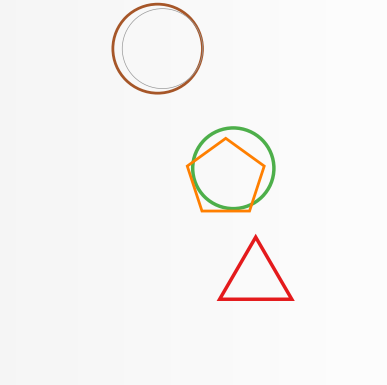[{"shape": "triangle", "thickness": 2.5, "radius": 0.54, "center": [0.66, 0.276]}, {"shape": "circle", "thickness": 2.5, "radius": 0.52, "center": [0.602, 0.563]}, {"shape": "pentagon", "thickness": 2, "radius": 0.52, "center": [0.583, 0.536]}, {"shape": "circle", "thickness": 2, "radius": 0.58, "center": [0.407, 0.874]}, {"shape": "circle", "thickness": 0.5, "radius": 0.52, "center": [0.419, 0.874]}]